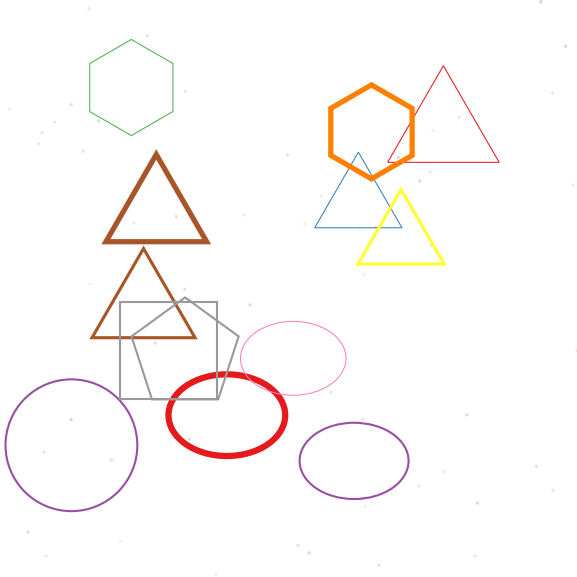[{"shape": "oval", "thickness": 3, "radius": 0.51, "center": [0.393, 0.28]}, {"shape": "triangle", "thickness": 0.5, "radius": 0.56, "center": [0.768, 0.774]}, {"shape": "triangle", "thickness": 0.5, "radius": 0.44, "center": [0.621, 0.648]}, {"shape": "hexagon", "thickness": 0.5, "radius": 0.42, "center": [0.227, 0.848]}, {"shape": "circle", "thickness": 1, "radius": 0.57, "center": [0.124, 0.228]}, {"shape": "oval", "thickness": 1, "radius": 0.47, "center": [0.613, 0.201]}, {"shape": "hexagon", "thickness": 2.5, "radius": 0.41, "center": [0.643, 0.771]}, {"shape": "triangle", "thickness": 1.5, "radius": 0.43, "center": [0.695, 0.585]}, {"shape": "triangle", "thickness": 2.5, "radius": 0.5, "center": [0.271, 0.631]}, {"shape": "triangle", "thickness": 1.5, "radius": 0.51, "center": [0.249, 0.466]}, {"shape": "oval", "thickness": 0.5, "radius": 0.46, "center": [0.508, 0.379]}, {"shape": "pentagon", "thickness": 1, "radius": 0.49, "center": [0.321, 0.387]}, {"shape": "square", "thickness": 1, "radius": 0.42, "center": [0.292, 0.392]}]